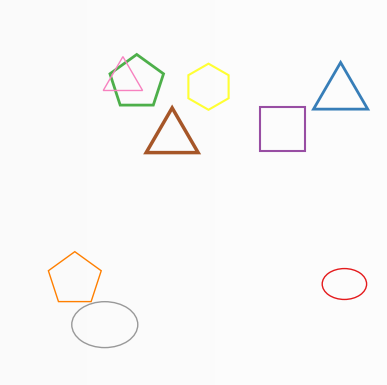[{"shape": "oval", "thickness": 1, "radius": 0.29, "center": [0.889, 0.262]}, {"shape": "triangle", "thickness": 2, "radius": 0.4, "center": [0.879, 0.757]}, {"shape": "pentagon", "thickness": 2, "radius": 0.36, "center": [0.353, 0.786]}, {"shape": "square", "thickness": 1.5, "radius": 0.29, "center": [0.729, 0.664]}, {"shape": "pentagon", "thickness": 1, "radius": 0.36, "center": [0.193, 0.275]}, {"shape": "hexagon", "thickness": 1.5, "radius": 0.3, "center": [0.538, 0.775]}, {"shape": "triangle", "thickness": 2.5, "radius": 0.39, "center": [0.444, 0.642]}, {"shape": "triangle", "thickness": 1, "radius": 0.29, "center": [0.317, 0.794]}, {"shape": "oval", "thickness": 1, "radius": 0.43, "center": [0.27, 0.157]}]